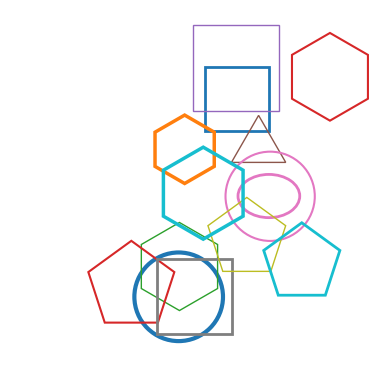[{"shape": "circle", "thickness": 3, "radius": 0.58, "center": [0.464, 0.229]}, {"shape": "square", "thickness": 2, "radius": 0.41, "center": [0.615, 0.743]}, {"shape": "hexagon", "thickness": 2.5, "radius": 0.44, "center": [0.48, 0.612]}, {"shape": "hexagon", "thickness": 1, "radius": 0.57, "center": [0.466, 0.308]}, {"shape": "pentagon", "thickness": 1.5, "radius": 0.59, "center": [0.341, 0.257]}, {"shape": "hexagon", "thickness": 1.5, "radius": 0.57, "center": [0.857, 0.801]}, {"shape": "square", "thickness": 1, "radius": 0.56, "center": [0.612, 0.824]}, {"shape": "triangle", "thickness": 1, "radius": 0.41, "center": [0.672, 0.619]}, {"shape": "oval", "thickness": 2, "radius": 0.4, "center": [0.698, 0.491]}, {"shape": "circle", "thickness": 1.5, "radius": 0.58, "center": [0.702, 0.49]}, {"shape": "square", "thickness": 2, "radius": 0.49, "center": [0.505, 0.23]}, {"shape": "pentagon", "thickness": 1, "radius": 0.53, "center": [0.641, 0.381]}, {"shape": "pentagon", "thickness": 2, "radius": 0.52, "center": [0.784, 0.317]}, {"shape": "hexagon", "thickness": 2.5, "radius": 0.6, "center": [0.528, 0.498]}]